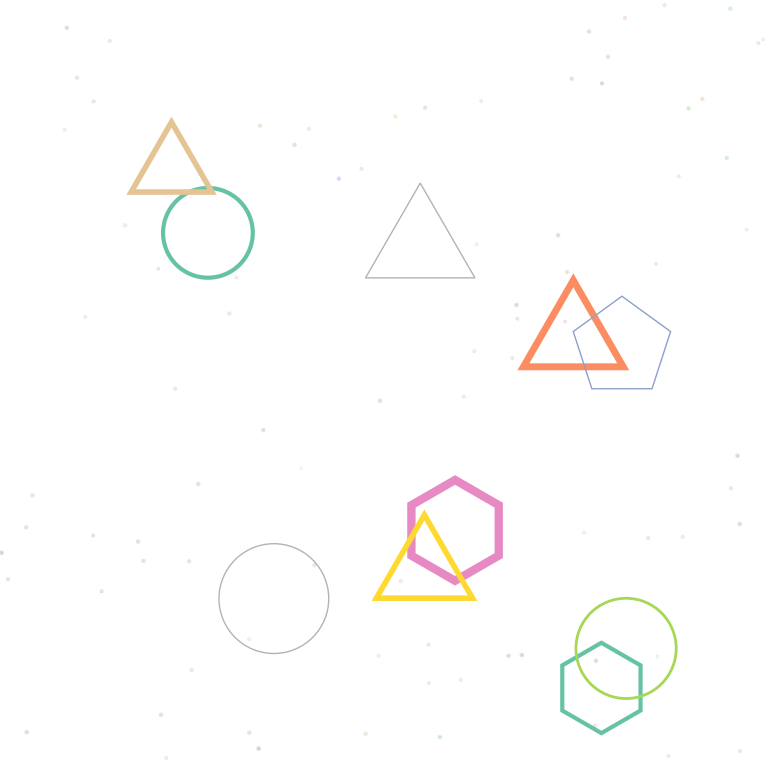[{"shape": "circle", "thickness": 1.5, "radius": 0.29, "center": [0.27, 0.698]}, {"shape": "hexagon", "thickness": 1.5, "radius": 0.29, "center": [0.781, 0.107]}, {"shape": "triangle", "thickness": 2.5, "radius": 0.37, "center": [0.745, 0.561]}, {"shape": "pentagon", "thickness": 0.5, "radius": 0.33, "center": [0.808, 0.549]}, {"shape": "hexagon", "thickness": 3, "radius": 0.33, "center": [0.591, 0.311]}, {"shape": "circle", "thickness": 1, "radius": 0.33, "center": [0.813, 0.158]}, {"shape": "triangle", "thickness": 2, "radius": 0.36, "center": [0.551, 0.259]}, {"shape": "triangle", "thickness": 2, "radius": 0.3, "center": [0.223, 0.781]}, {"shape": "triangle", "thickness": 0.5, "radius": 0.41, "center": [0.546, 0.68]}, {"shape": "circle", "thickness": 0.5, "radius": 0.36, "center": [0.356, 0.223]}]